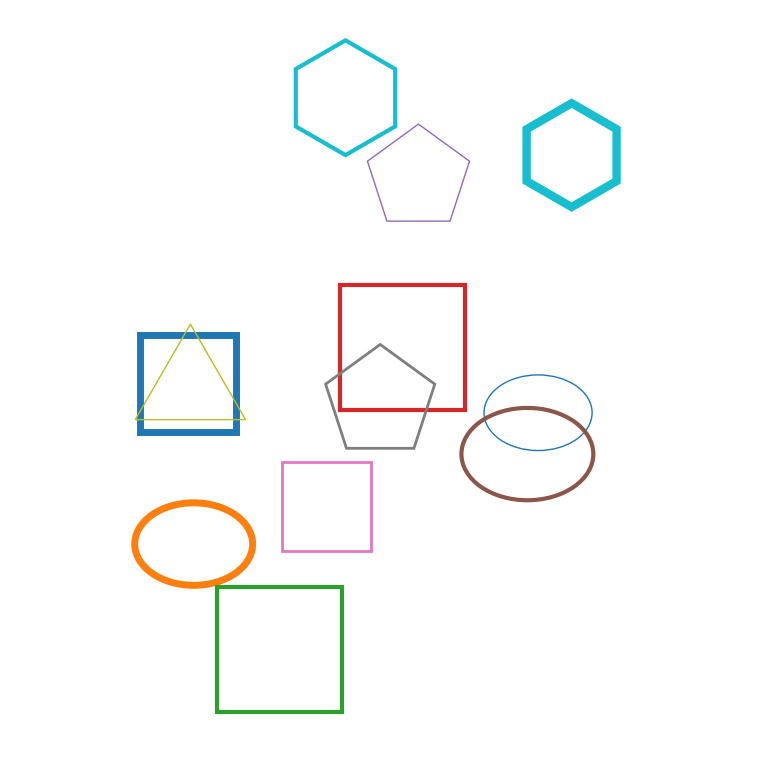[{"shape": "square", "thickness": 2.5, "radius": 0.31, "center": [0.244, 0.502]}, {"shape": "oval", "thickness": 0.5, "radius": 0.35, "center": [0.699, 0.464]}, {"shape": "oval", "thickness": 2.5, "radius": 0.38, "center": [0.252, 0.293]}, {"shape": "square", "thickness": 1.5, "radius": 0.41, "center": [0.363, 0.157]}, {"shape": "square", "thickness": 1.5, "radius": 0.41, "center": [0.523, 0.549]}, {"shape": "pentagon", "thickness": 0.5, "radius": 0.35, "center": [0.543, 0.769]}, {"shape": "oval", "thickness": 1.5, "radius": 0.43, "center": [0.685, 0.41]}, {"shape": "square", "thickness": 1, "radius": 0.29, "center": [0.424, 0.342]}, {"shape": "pentagon", "thickness": 1, "radius": 0.37, "center": [0.494, 0.478]}, {"shape": "triangle", "thickness": 0.5, "radius": 0.41, "center": [0.247, 0.496]}, {"shape": "hexagon", "thickness": 1.5, "radius": 0.37, "center": [0.449, 0.873]}, {"shape": "hexagon", "thickness": 3, "radius": 0.34, "center": [0.742, 0.799]}]